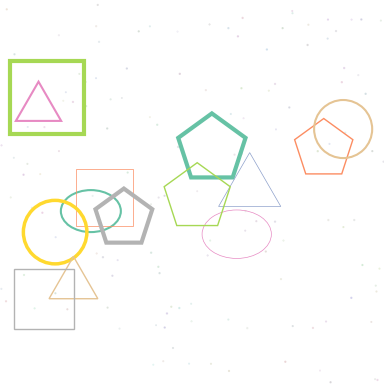[{"shape": "pentagon", "thickness": 3, "radius": 0.46, "center": [0.55, 0.613]}, {"shape": "oval", "thickness": 1.5, "radius": 0.39, "center": [0.236, 0.452]}, {"shape": "pentagon", "thickness": 1, "radius": 0.4, "center": [0.841, 0.613]}, {"shape": "square", "thickness": 0.5, "radius": 0.37, "center": [0.273, 0.488]}, {"shape": "triangle", "thickness": 0.5, "radius": 0.47, "center": [0.649, 0.51]}, {"shape": "oval", "thickness": 0.5, "radius": 0.45, "center": [0.615, 0.392]}, {"shape": "triangle", "thickness": 1.5, "radius": 0.34, "center": [0.1, 0.72]}, {"shape": "pentagon", "thickness": 1, "radius": 0.45, "center": [0.512, 0.487]}, {"shape": "square", "thickness": 3, "radius": 0.48, "center": [0.123, 0.746]}, {"shape": "circle", "thickness": 2.5, "radius": 0.41, "center": [0.143, 0.397]}, {"shape": "circle", "thickness": 1.5, "radius": 0.38, "center": [0.891, 0.665]}, {"shape": "triangle", "thickness": 1, "radius": 0.37, "center": [0.191, 0.261]}, {"shape": "pentagon", "thickness": 3, "radius": 0.39, "center": [0.322, 0.433]}, {"shape": "square", "thickness": 1, "radius": 0.39, "center": [0.114, 0.224]}]